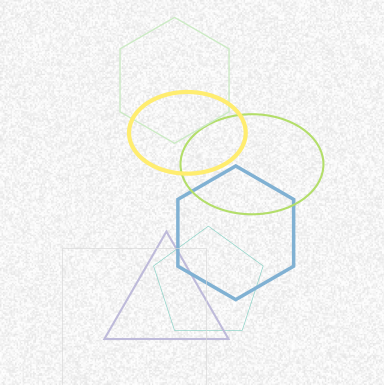[{"shape": "pentagon", "thickness": 0.5, "radius": 0.75, "center": [0.541, 0.263]}, {"shape": "triangle", "thickness": 1.5, "radius": 0.93, "center": [0.432, 0.213]}, {"shape": "hexagon", "thickness": 2.5, "radius": 0.87, "center": [0.612, 0.395]}, {"shape": "oval", "thickness": 1.5, "radius": 0.93, "center": [0.654, 0.573]}, {"shape": "square", "thickness": 0.5, "radius": 0.93, "center": [0.348, 0.171]}, {"shape": "hexagon", "thickness": 1, "radius": 0.82, "center": [0.453, 0.791]}, {"shape": "oval", "thickness": 3, "radius": 0.76, "center": [0.487, 0.655]}]